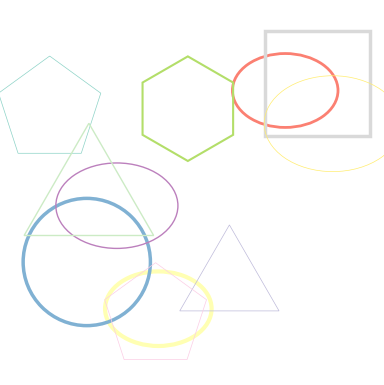[{"shape": "pentagon", "thickness": 0.5, "radius": 0.7, "center": [0.129, 0.715]}, {"shape": "oval", "thickness": 3, "radius": 0.69, "center": [0.411, 0.198]}, {"shape": "triangle", "thickness": 0.5, "radius": 0.74, "center": [0.596, 0.267]}, {"shape": "oval", "thickness": 2, "radius": 0.69, "center": [0.741, 0.765]}, {"shape": "circle", "thickness": 2.5, "radius": 0.83, "center": [0.225, 0.319]}, {"shape": "hexagon", "thickness": 1.5, "radius": 0.68, "center": [0.488, 0.718]}, {"shape": "pentagon", "thickness": 0.5, "radius": 0.7, "center": [0.404, 0.179]}, {"shape": "square", "thickness": 2.5, "radius": 0.68, "center": [0.825, 0.784]}, {"shape": "oval", "thickness": 1, "radius": 0.79, "center": [0.304, 0.466]}, {"shape": "triangle", "thickness": 1, "radius": 0.97, "center": [0.231, 0.485]}, {"shape": "oval", "thickness": 0.5, "radius": 0.89, "center": [0.864, 0.679]}]